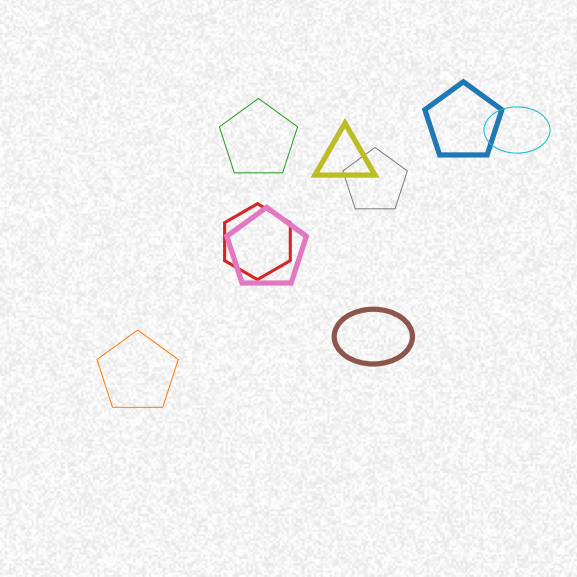[{"shape": "pentagon", "thickness": 2.5, "radius": 0.35, "center": [0.802, 0.787]}, {"shape": "pentagon", "thickness": 0.5, "radius": 0.37, "center": [0.238, 0.354]}, {"shape": "pentagon", "thickness": 0.5, "radius": 0.36, "center": [0.448, 0.757]}, {"shape": "hexagon", "thickness": 1.5, "radius": 0.33, "center": [0.446, 0.581]}, {"shape": "oval", "thickness": 2.5, "radius": 0.34, "center": [0.646, 0.416]}, {"shape": "pentagon", "thickness": 2.5, "radius": 0.36, "center": [0.462, 0.568]}, {"shape": "pentagon", "thickness": 0.5, "radius": 0.29, "center": [0.65, 0.685]}, {"shape": "triangle", "thickness": 2.5, "radius": 0.3, "center": [0.597, 0.726]}, {"shape": "oval", "thickness": 0.5, "radius": 0.29, "center": [0.895, 0.774]}]